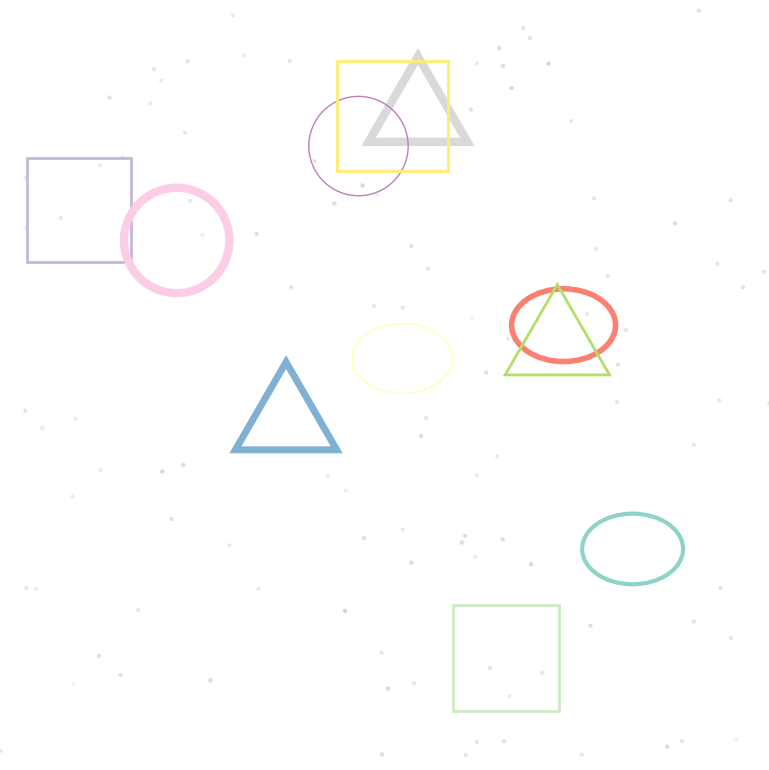[{"shape": "oval", "thickness": 1.5, "radius": 0.33, "center": [0.822, 0.287]}, {"shape": "oval", "thickness": 0.5, "radius": 0.32, "center": [0.522, 0.534]}, {"shape": "square", "thickness": 1, "radius": 0.34, "center": [0.103, 0.727]}, {"shape": "oval", "thickness": 2, "radius": 0.34, "center": [0.732, 0.578]}, {"shape": "triangle", "thickness": 2.5, "radius": 0.38, "center": [0.372, 0.454]}, {"shape": "triangle", "thickness": 1, "radius": 0.39, "center": [0.724, 0.552]}, {"shape": "circle", "thickness": 3, "radius": 0.34, "center": [0.229, 0.688]}, {"shape": "triangle", "thickness": 3, "radius": 0.37, "center": [0.543, 0.853]}, {"shape": "circle", "thickness": 0.5, "radius": 0.32, "center": [0.466, 0.81]}, {"shape": "square", "thickness": 1, "radius": 0.34, "center": [0.658, 0.145]}, {"shape": "square", "thickness": 1, "radius": 0.36, "center": [0.509, 0.849]}]